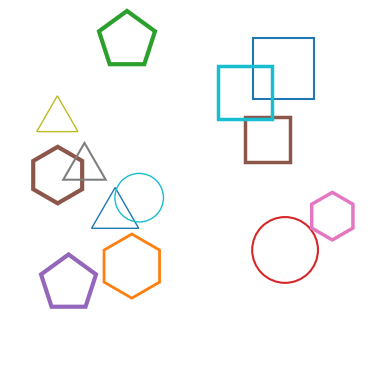[{"shape": "square", "thickness": 1.5, "radius": 0.4, "center": [0.736, 0.822]}, {"shape": "triangle", "thickness": 1, "radius": 0.35, "center": [0.299, 0.442]}, {"shape": "hexagon", "thickness": 2, "radius": 0.42, "center": [0.342, 0.309]}, {"shape": "pentagon", "thickness": 3, "radius": 0.38, "center": [0.33, 0.895]}, {"shape": "circle", "thickness": 1.5, "radius": 0.43, "center": [0.74, 0.351]}, {"shape": "pentagon", "thickness": 3, "radius": 0.38, "center": [0.178, 0.264]}, {"shape": "square", "thickness": 2.5, "radius": 0.29, "center": [0.694, 0.637]}, {"shape": "hexagon", "thickness": 3, "radius": 0.37, "center": [0.15, 0.545]}, {"shape": "hexagon", "thickness": 2.5, "radius": 0.31, "center": [0.863, 0.439]}, {"shape": "triangle", "thickness": 1.5, "radius": 0.32, "center": [0.219, 0.565]}, {"shape": "triangle", "thickness": 1, "radius": 0.31, "center": [0.149, 0.689]}, {"shape": "square", "thickness": 2.5, "radius": 0.35, "center": [0.637, 0.76]}, {"shape": "circle", "thickness": 1, "radius": 0.32, "center": [0.362, 0.487]}]